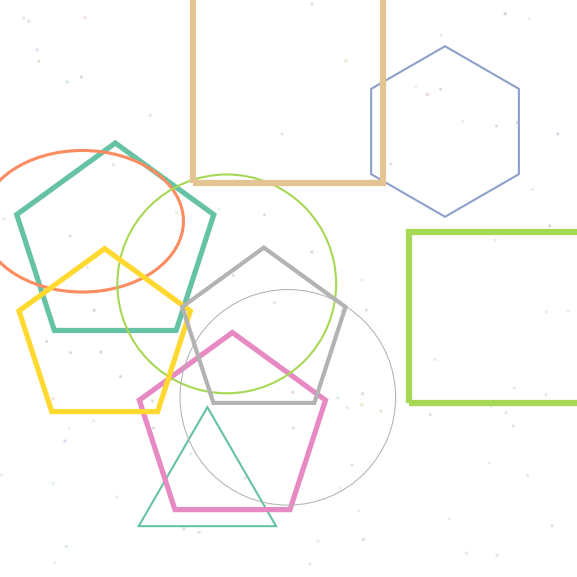[{"shape": "pentagon", "thickness": 2.5, "radius": 0.9, "center": [0.2, 0.572]}, {"shape": "triangle", "thickness": 1, "radius": 0.69, "center": [0.359, 0.157]}, {"shape": "oval", "thickness": 1.5, "radius": 0.88, "center": [0.143, 0.616]}, {"shape": "hexagon", "thickness": 1, "radius": 0.74, "center": [0.771, 0.771]}, {"shape": "pentagon", "thickness": 2.5, "radius": 0.85, "center": [0.402, 0.254]}, {"shape": "square", "thickness": 3, "radius": 0.74, "center": [0.855, 0.45]}, {"shape": "circle", "thickness": 1, "radius": 0.95, "center": [0.393, 0.508]}, {"shape": "pentagon", "thickness": 2.5, "radius": 0.78, "center": [0.181, 0.413]}, {"shape": "square", "thickness": 3, "radius": 0.82, "center": [0.499, 0.846]}, {"shape": "circle", "thickness": 0.5, "radius": 0.93, "center": [0.498, 0.311]}, {"shape": "pentagon", "thickness": 2, "radius": 0.74, "center": [0.457, 0.422]}]